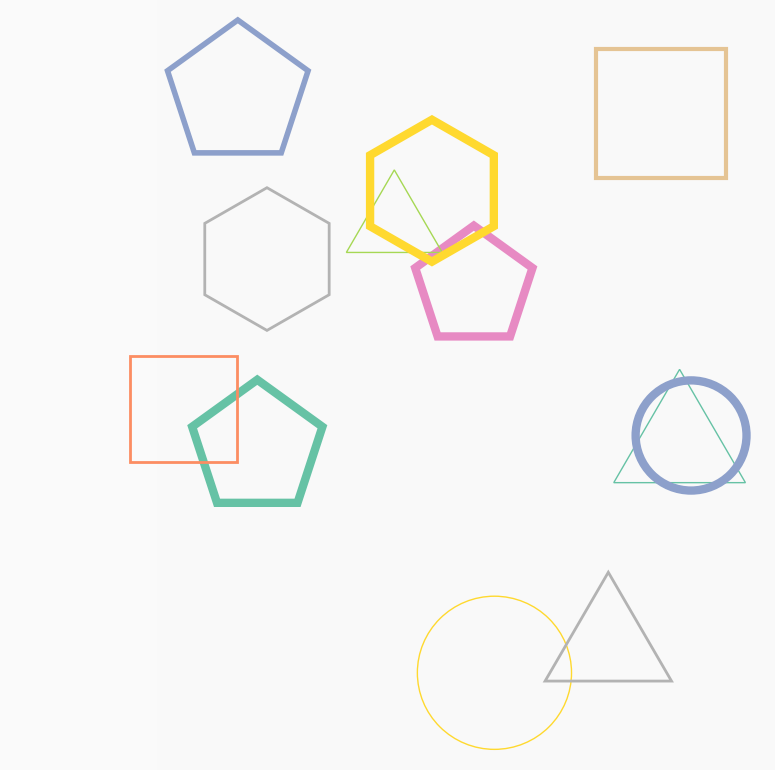[{"shape": "pentagon", "thickness": 3, "radius": 0.44, "center": [0.332, 0.418]}, {"shape": "triangle", "thickness": 0.5, "radius": 0.49, "center": [0.877, 0.422]}, {"shape": "square", "thickness": 1, "radius": 0.34, "center": [0.237, 0.469]}, {"shape": "pentagon", "thickness": 2, "radius": 0.48, "center": [0.307, 0.879]}, {"shape": "circle", "thickness": 3, "radius": 0.36, "center": [0.892, 0.434]}, {"shape": "pentagon", "thickness": 3, "radius": 0.4, "center": [0.611, 0.627]}, {"shape": "triangle", "thickness": 0.5, "radius": 0.36, "center": [0.509, 0.708]}, {"shape": "circle", "thickness": 0.5, "radius": 0.5, "center": [0.638, 0.126]}, {"shape": "hexagon", "thickness": 3, "radius": 0.46, "center": [0.557, 0.752]}, {"shape": "square", "thickness": 1.5, "radius": 0.42, "center": [0.853, 0.853]}, {"shape": "hexagon", "thickness": 1, "radius": 0.46, "center": [0.344, 0.664]}, {"shape": "triangle", "thickness": 1, "radius": 0.47, "center": [0.785, 0.163]}]